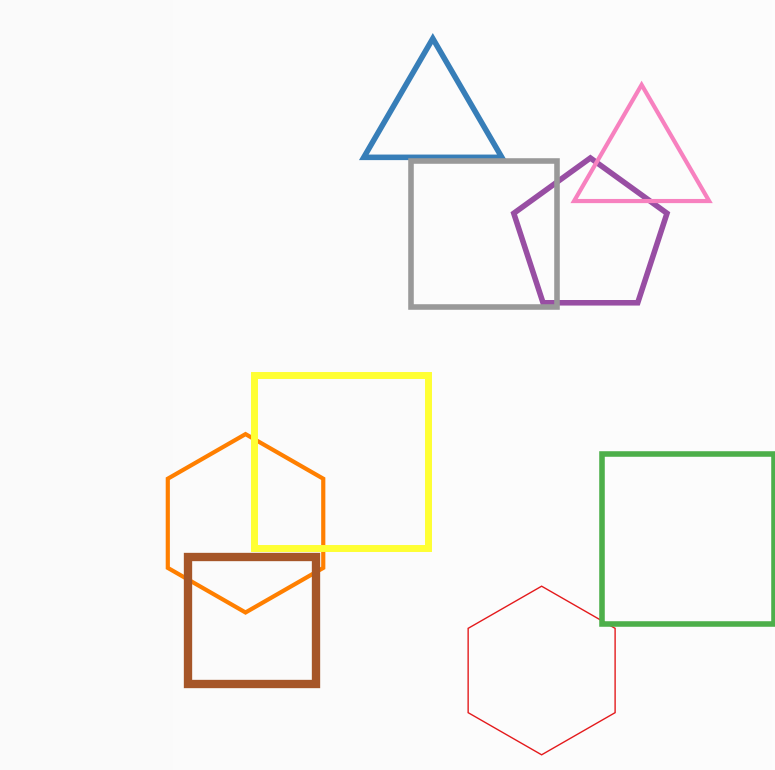[{"shape": "hexagon", "thickness": 0.5, "radius": 0.55, "center": [0.699, 0.129]}, {"shape": "triangle", "thickness": 2, "radius": 0.51, "center": [0.558, 0.847]}, {"shape": "square", "thickness": 2, "radius": 0.55, "center": [0.888, 0.3]}, {"shape": "pentagon", "thickness": 2, "radius": 0.52, "center": [0.762, 0.691]}, {"shape": "hexagon", "thickness": 1.5, "radius": 0.58, "center": [0.317, 0.32]}, {"shape": "square", "thickness": 2.5, "radius": 0.56, "center": [0.44, 0.4]}, {"shape": "square", "thickness": 3, "radius": 0.41, "center": [0.325, 0.194]}, {"shape": "triangle", "thickness": 1.5, "radius": 0.5, "center": [0.828, 0.789]}, {"shape": "square", "thickness": 2, "radius": 0.47, "center": [0.625, 0.696]}]